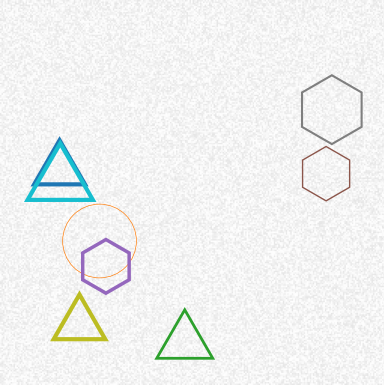[{"shape": "triangle", "thickness": 3, "radius": 0.38, "center": [0.155, 0.559]}, {"shape": "circle", "thickness": 0.5, "radius": 0.48, "center": [0.258, 0.374]}, {"shape": "triangle", "thickness": 2, "radius": 0.42, "center": [0.48, 0.111]}, {"shape": "hexagon", "thickness": 2.5, "radius": 0.35, "center": [0.275, 0.308]}, {"shape": "hexagon", "thickness": 1, "radius": 0.35, "center": [0.847, 0.549]}, {"shape": "hexagon", "thickness": 1.5, "radius": 0.45, "center": [0.862, 0.715]}, {"shape": "triangle", "thickness": 3, "radius": 0.39, "center": [0.206, 0.158]}, {"shape": "triangle", "thickness": 3, "radius": 0.49, "center": [0.156, 0.53]}]